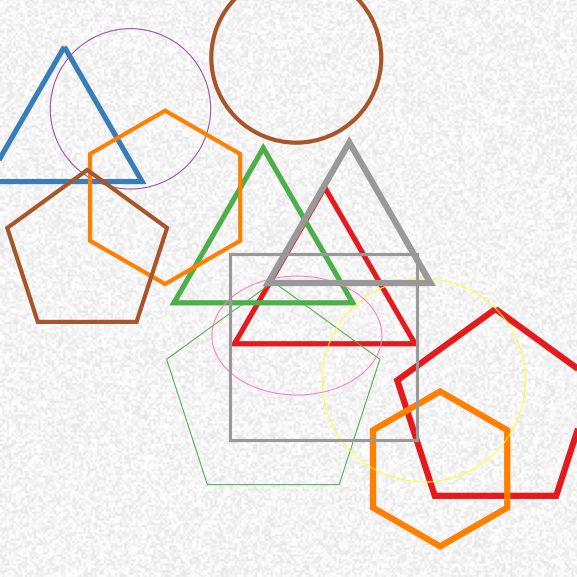[{"shape": "pentagon", "thickness": 3, "radius": 0.89, "center": [0.858, 0.285]}, {"shape": "triangle", "thickness": 2.5, "radius": 0.9, "center": [0.562, 0.494]}, {"shape": "triangle", "thickness": 2.5, "radius": 0.78, "center": [0.111, 0.763]}, {"shape": "pentagon", "thickness": 0.5, "radius": 0.97, "center": [0.473, 0.317]}, {"shape": "triangle", "thickness": 2.5, "radius": 0.89, "center": [0.456, 0.564]}, {"shape": "circle", "thickness": 0.5, "radius": 0.69, "center": [0.226, 0.811]}, {"shape": "hexagon", "thickness": 2, "radius": 0.75, "center": [0.286, 0.657]}, {"shape": "hexagon", "thickness": 3, "radius": 0.67, "center": [0.762, 0.187]}, {"shape": "circle", "thickness": 0.5, "radius": 0.88, "center": [0.734, 0.34]}, {"shape": "circle", "thickness": 2, "radius": 0.74, "center": [0.513, 0.899]}, {"shape": "pentagon", "thickness": 2, "radius": 0.73, "center": [0.151, 0.559]}, {"shape": "oval", "thickness": 0.5, "radius": 0.74, "center": [0.514, 0.418]}, {"shape": "square", "thickness": 1.5, "radius": 0.81, "center": [0.56, 0.399]}, {"shape": "triangle", "thickness": 3, "radius": 0.81, "center": [0.605, 0.59]}]